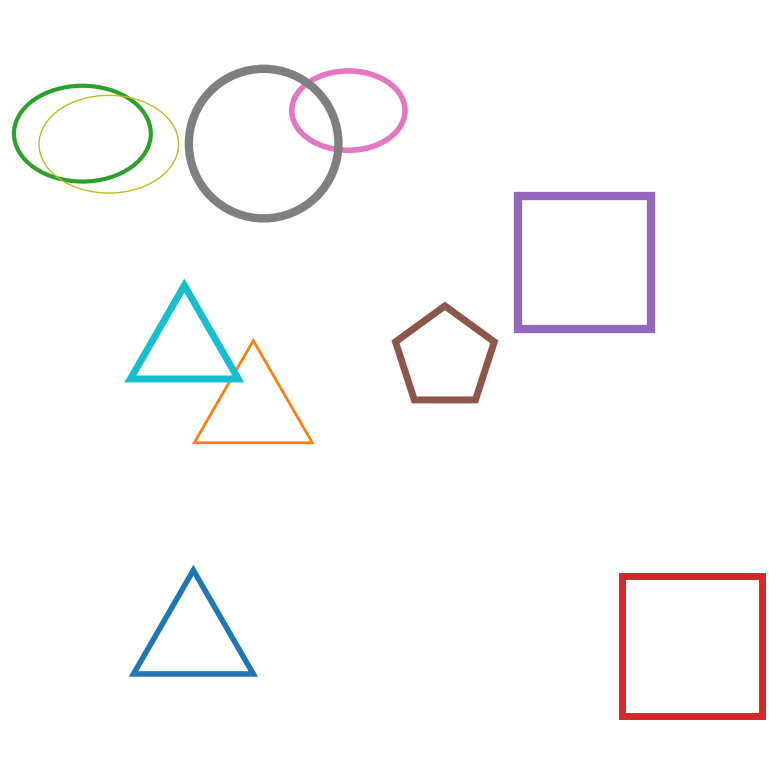[{"shape": "triangle", "thickness": 2, "radius": 0.45, "center": [0.251, 0.17]}, {"shape": "triangle", "thickness": 1, "radius": 0.44, "center": [0.329, 0.469]}, {"shape": "oval", "thickness": 1.5, "radius": 0.44, "center": [0.107, 0.826]}, {"shape": "square", "thickness": 2.5, "radius": 0.45, "center": [0.899, 0.161]}, {"shape": "square", "thickness": 3, "radius": 0.43, "center": [0.76, 0.659]}, {"shape": "pentagon", "thickness": 2.5, "radius": 0.34, "center": [0.578, 0.535]}, {"shape": "oval", "thickness": 2, "radius": 0.37, "center": [0.452, 0.856]}, {"shape": "circle", "thickness": 3, "radius": 0.49, "center": [0.342, 0.813]}, {"shape": "oval", "thickness": 0.5, "radius": 0.45, "center": [0.141, 0.813]}, {"shape": "triangle", "thickness": 2.5, "radius": 0.4, "center": [0.239, 0.548]}]